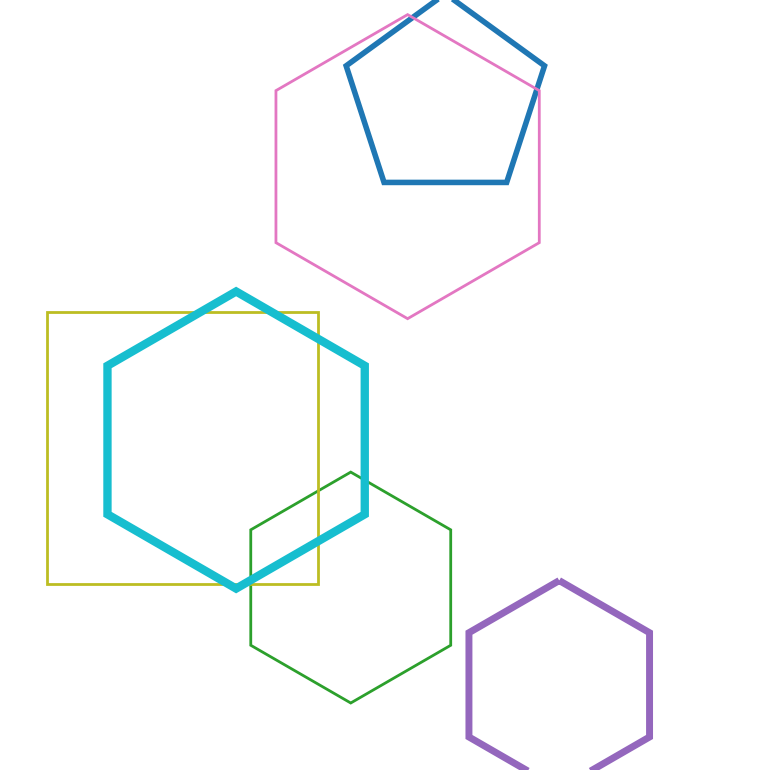[{"shape": "pentagon", "thickness": 2, "radius": 0.68, "center": [0.578, 0.873]}, {"shape": "hexagon", "thickness": 1, "radius": 0.75, "center": [0.456, 0.237]}, {"shape": "hexagon", "thickness": 2.5, "radius": 0.68, "center": [0.726, 0.111]}, {"shape": "hexagon", "thickness": 1, "radius": 0.99, "center": [0.529, 0.784]}, {"shape": "square", "thickness": 1, "radius": 0.88, "center": [0.237, 0.418]}, {"shape": "hexagon", "thickness": 3, "radius": 0.96, "center": [0.307, 0.429]}]